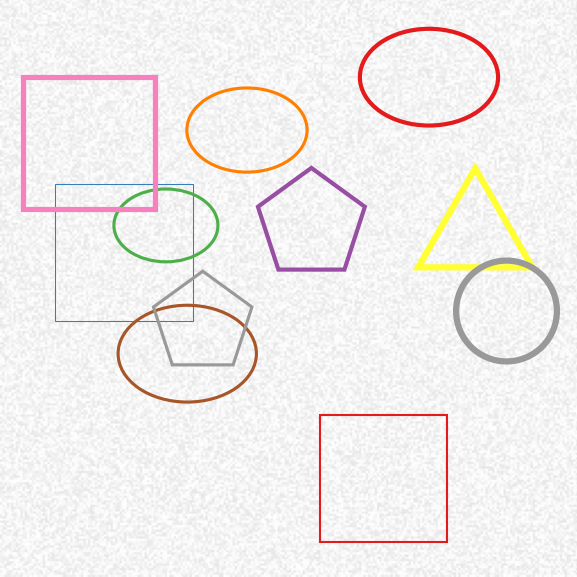[{"shape": "square", "thickness": 1, "radius": 0.55, "center": [0.664, 0.171]}, {"shape": "oval", "thickness": 2, "radius": 0.6, "center": [0.743, 0.865]}, {"shape": "square", "thickness": 0.5, "radius": 0.59, "center": [0.215, 0.562]}, {"shape": "oval", "thickness": 1.5, "radius": 0.45, "center": [0.287, 0.609]}, {"shape": "pentagon", "thickness": 2, "radius": 0.49, "center": [0.539, 0.611]}, {"shape": "oval", "thickness": 1.5, "radius": 0.52, "center": [0.428, 0.774]}, {"shape": "triangle", "thickness": 3, "radius": 0.57, "center": [0.823, 0.593]}, {"shape": "oval", "thickness": 1.5, "radius": 0.6, "center": [0.324, 0.387]}, {"shape": "square", "thickness": 2.5, "radius": 0.57, "center": [0.154, 0.751]}, {"shape": "circle", "thickness": 3, "radius": 0.44, "center": [0.877, 0.461]}, {"shape": "pentagon", "thickness": 1.5, "radius": 0.45, "center": [0.351, 0.44]}]